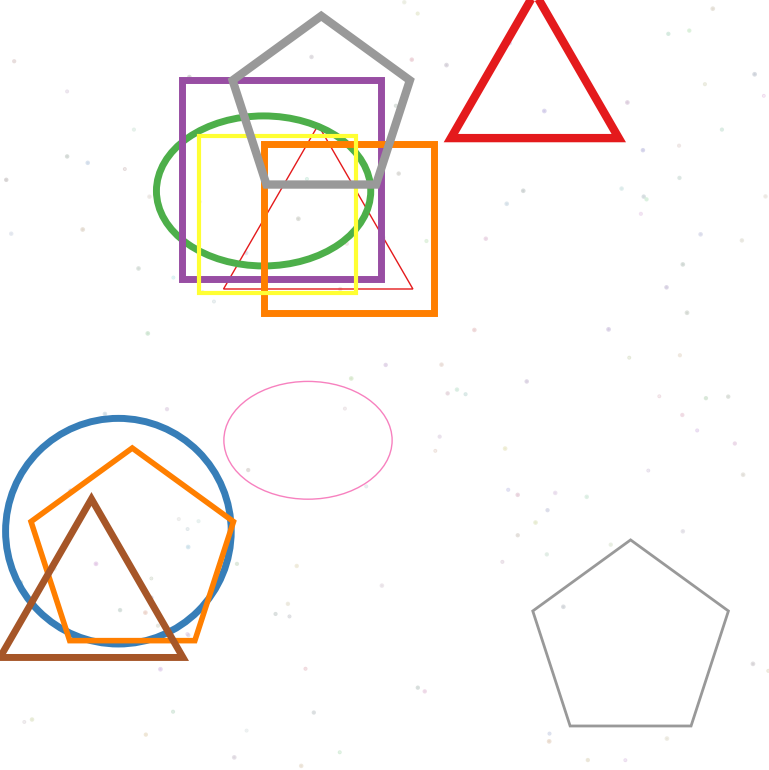[{"shape": "triangle", "thickness": 0.5, "radius": 0.71, "center": [0.413, 0.696]}, {"shape": "triangle", "thickness": 3, "radius": 0.63, "center": [0.695, 0.884]}, {"shape": "circle", "thickness": 2.5, "radius": 0.73, "center": [0.154, 0.31]}, {"shape": "oval", "thickness": 2.5, "radius": 0.7, "center": [0.342, 0.752]}, {"shape": "square", "thickness": 2.5, "radius": 0.65, "center": [0.366, 0.767]}, {"shape": "square", "thickness": 2.5, "radius": 0.55, "center": [0.453, 0.703]}, {"shape": "pentagon", "thickness": 2, "radius": 0.69, "center": [0.172, 0.28]}, {"shape": "square", "thickness": 1.5, "radius": 0.51, "center": [0.36, 0.721]}, {"shape": "triangle", "thickness": 2.5, "radius": 0.69, "center": [0.119, 0.215]}, {"shape": "oval", "thickness": 0.5, "radius": 0.55, "center": [0.4, 0.428]}, {"shape": "pentagon", "thickness": 3, "radius": 0.61, "center": [0.417, 0.858]}, {"shape": "pentagon", "thickness": 1, "radius": 0.67, "center": [0.819, 0.165]}]